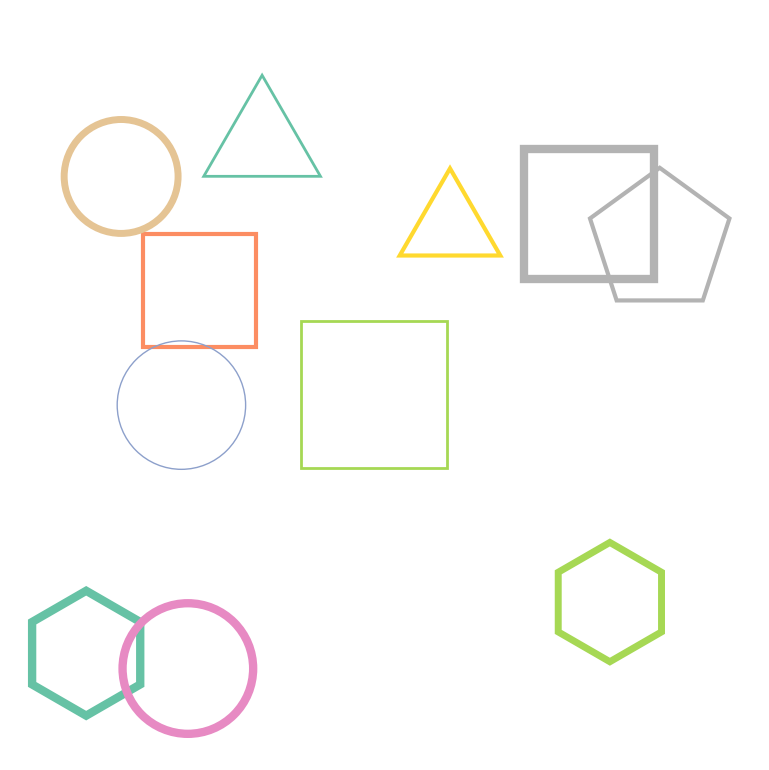[{"shape": "triangle", "thickness": 1, "radius": 0.44, "center": [0.34, 0.815]}, {"shape": "hexagon", "thickness": 3, "radius": 0.41, "center": [0.112, 0.152]}, {"shape": "square", "thickness": 1.5, "radius": 0.37, "center": [0.259, 0.623]}, {"shape": "circle", "thickness": 0.5, "radius": 0.42, "center": [0.236, 0.474]}, {"shape": "circle", "thickness": 3, "radius": 0.42, "center": [0.244, 0.132]}, {"shape": "hexagon", "thickness": 2.5, "radius": 0.39, "center": [0.792, 0.218]}, {"shape": "square", "thickness": 1, "radius": 0.47, "center": [0.486, 0.488]}, {"shape": "triangle", "thickness": 1.5, "radius": 0.38, "center": [0.584, 0.706]}, {"shape": "circle", "thickness": 2.5, "radius": 0.37, "center": [0.157, 0.771]}, {"shape": "square", "thickness": 3, "radius": 0.42, "center": [0.765, 0.722]}, {"shape": "pentagon", "thickness": 1.5, "radius": 0.48, "center": [0.857, 0.687]}]